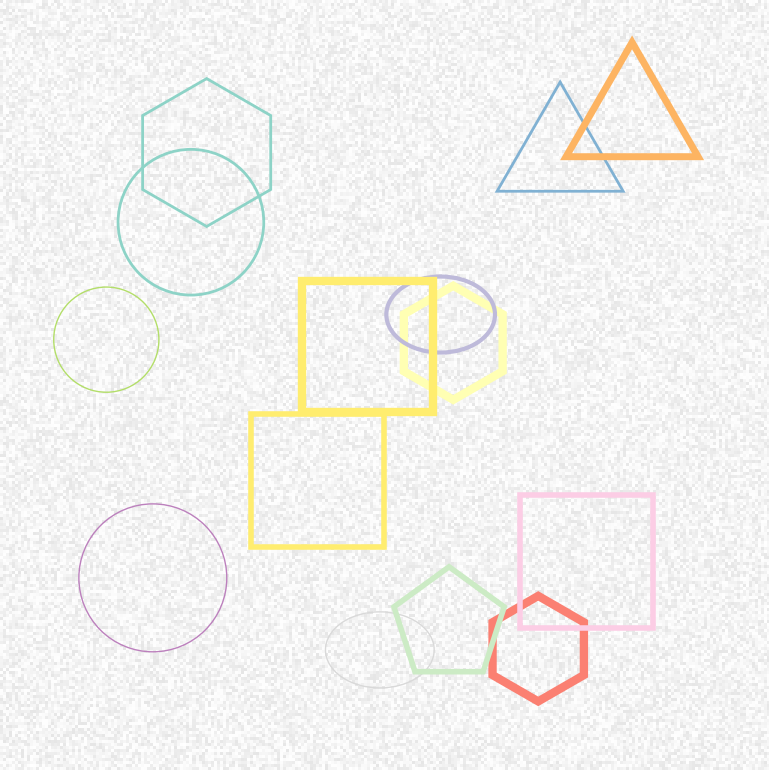[{"shape": "circle", "thickness": 1, "radius": 0.47, "center": [0.248, 0.711]}, {"shape": "hexagon", "thickness": 1, "radius": 0.48, "center": [0.268, 0.802]}, {"shape": "hexagon", "thickness": 3, "radius": 0.37, "center": [0.589, 0.555]}, {"shape": "oval", "thickness": 1.5, "radius": 0.35, "center": [0.572, 0.591]}, {"shape": "hexagon", "thickness": 3, "radius": 0.34, "center": [0.699, 0.158]}, {"shape": "triangle", "thickness": 1, "radius": 0.47, "center": [0.727, 0.799]}, {"shape": "triangle", "thickness": 2.5, "radius": 0.49, "center": [0.821, 0.846]}, {"shape": "circle", "thickness": 0.5, "radius": 0.34, "center": [0.138, 0.559]}, {"shape": "square", "thickness": 2, "radius": 0.43, "center": [0.761, 0.271]}, {"shape": "oval", "thickness": 0.5, "radius": 0.35, "center": [0.493, 0.156]}, {"shape": "circle", "thickness": 0.5, "radius": 0.48, "center": [0.198, 0.25]}, {"shape": "pentagon", "thickness": 2, "radius": 0.38, "center": [0.583, 0.189]}, {"shape": "square", "thickness": 2, "radius": 0.43, "center": [0.413, 0.376]}, {"shape": "square", "thickness": 3, "radius": 0.43, "center": [0.477, 0.551]}]